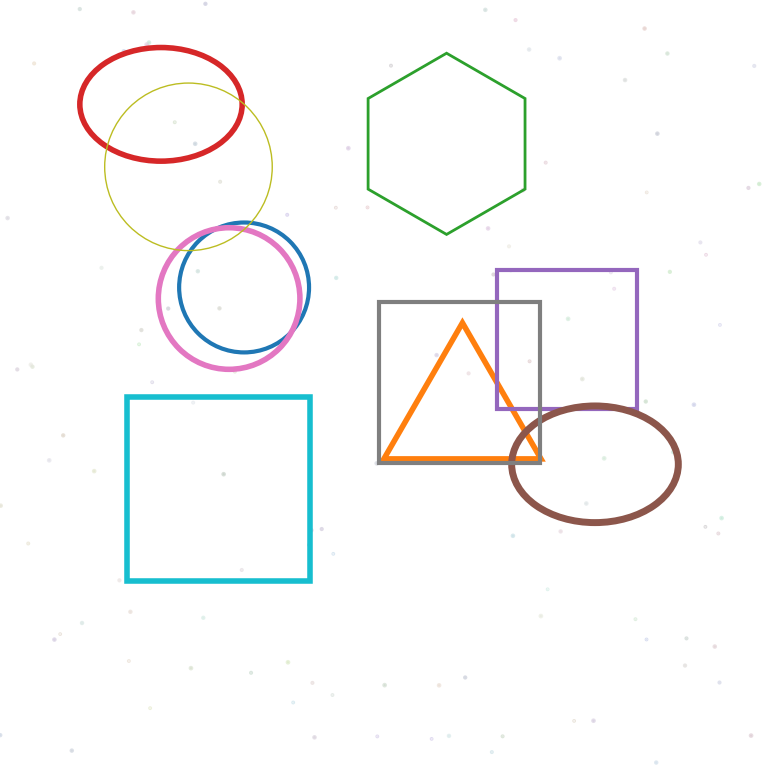[{"shape": "circle", "thickness": 1.5, "radius": 0.42, "center": [0.317, 0.627]}, {"shape": "triangle", "thickness": 2, "radius": 0.59, "center": [0.601, 0.463]}, {"shape": "hexagon", "thickness": 1, "radius": 0.59, "center": [0.58, 0.813]}, {"shape": "oval", "thickness": 2, "radius": 0.53, "center": [0.209, 0.864]}, {"shape": "square", "thickness": 1.5, "radius": 0.45, "center": [0.736, 0.559]}, {"shape": "oval", "thickness": 2.5, "radius": 0.54, "center": [0.773, 0.397]}, {"shape": "circle", "thickness": 2, "radius": 0.46, "center": [0.298, 0.612]}, {"shape": "square", "thickness": 1.5, "radius": 0.52, "center": [0.597, 0.504]}, {"shape": "circle", "thickness": 0.5, "radius": 0.54, "center": [0.245, 0.783]}, {"shape": "square", "thickness": 2, "radius": 0.6, "center": [0.284, 0.365]}]